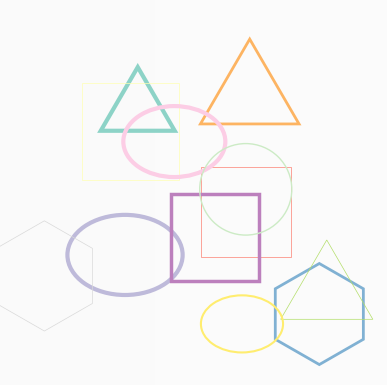[{"shape": "triangle", "thickness": 3, "radius": 0.55, "center": [0.355, 0.715]}, {"shape": "square", "thickness": 0.5, "radius": 0.63, "center": [0.337, 0.658]}, {"shape": "oval", "thickness": 3, "radius": 0.74, "center": [0.323, 0.338]}, {"shape": "square", "thickness": 0.5, "radius": 0.58, "center": [0.634, 0.45]}, {"shape": "hexagon", "thickness": 2, "radius": 0.66, "center": [0.824, 0.184]}, {"shape": "triangle", "thickness": 2, "radius": 0.73, "center": [0.644, 0.752]}, {"shape": "triangle", "thickness": 0.5, "radius": 0.69, "center": [0.843, 0.239]}, {"shape": "oval", "thickness": 3, "radius": 0.66, "center": [0.45, 0.632]}, {"shape": "hexagon", "thickness": 0.5, "radius": 0.72, "center": [0.115, 0.283]}, {"shape": "square", "thickness": 2.5, "radius": 0.57, "center": [0.554, 0.383]}, {"shape": "circle", "thickness": 1, "radius": 0.59, "center": [0.634, 0.508]}, {"shape": "oval", "thickness": 1.5, "radius": 0.53, "center": [0.624, 0.159]}]